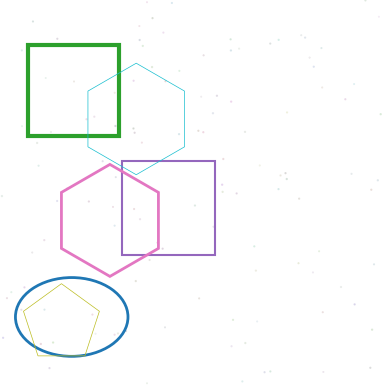[{"shape": "oval", "thickness": 2, "radius": 0.73, "center": [0.186, 0.177]}, {"shape": "square", "thickness": 3, "radius": 0.59, "center": [0.192, 0.765]}, {"shape": "square", "thickness": 1.5, "radius": 0.61, "center": [0.437, 0.459]}, {"shape": "hexagon", "thickness": 2, "radius": 0.73, "center": [0.286, 0.427]}, {"shape": "pentagon", "thickness": 0.5, "radius": 0.52, "center": [0.16, 0.16]}, {"shape": "hexagon", "thickness": 0.5, "radius": 0.72, "center": [0.354, 0.691]}]